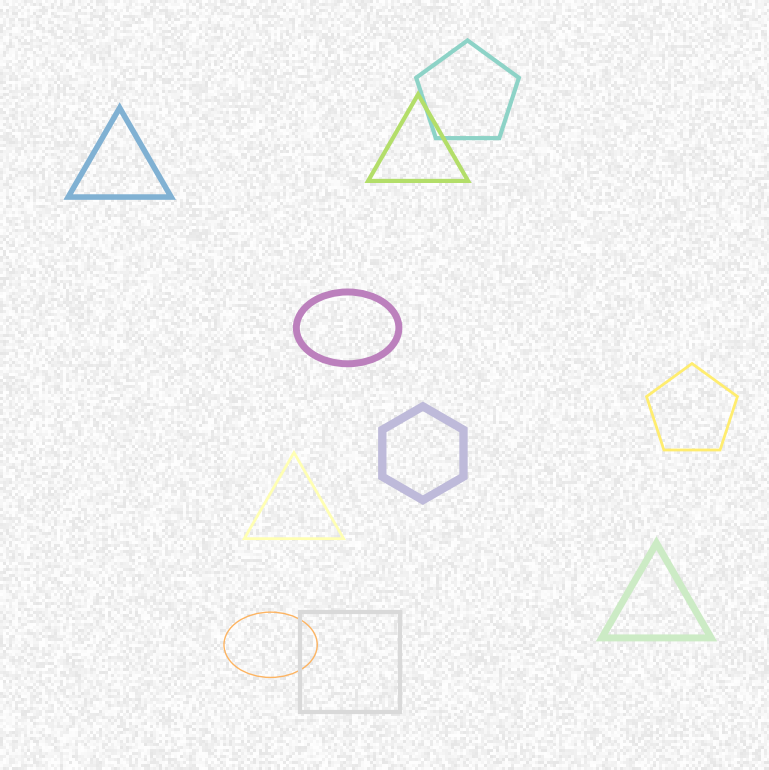[{"shape": "pentagon", "thickness": 1.5, "radius": 0.35, "center": [0.607, 0.877]}, {"shape": "triangle", "thickness": 1, "radius": 0.37, "center": [0.382, 0.338]}, {"shape": "hexagon", "thickness": 3, "radius": 0.3, "center": [0.549, 0.411]}, {"shape": "triangle", "thickness": 2, "radius": 0.39, "center": [0.155, 0.783]}, {"shape": "oval", "thickness": 0.5, "radius": 0.3, "center": [0.351, 0.163]}, {"shape": "triangle", "thickness": 1.5, "radius": 0.37, "center": [0.543, 0.803]}, {"shape": "square", "thickness": 1.5, "radius": 0.32, "center": [0.455, 0.141]}, {"shape": "oval", "thickness": 2.5, "radius": 0.33, "center": [0.451, 0.574]}, {"shape": "triangle", "thickness": 2.5, "radius": 0.41, "center": [0.853, 0.213]}, {"shape": "pentagon", "thickness": 1, "radius": 0.31, "center": [0.899, 0.466]}]